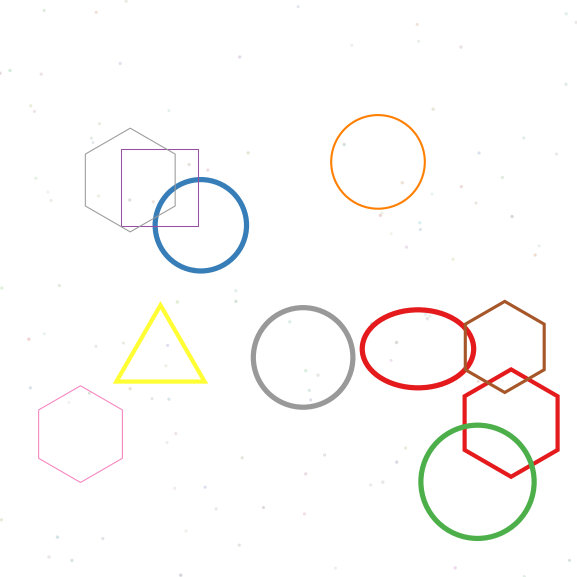[{"shape": "oval", "thickness": 2.5, "radius": 0.48, "center": [0.724, 0.395]}, {"shape": "hexagon", "thickness": 2, "radius": 0.46, "center": [0.885, 0.267]}, {"shape": "circle", "thickness": 2.5, "radius": 0.4, "center": [0.348, 0.609]}, {"shape": "circle", "thickness": 2.5, "radius": 0.49, "center": [0.827, 0.165]}, {"shape": "square", "thickness": 0.5, "radius": 0.33, "center": [0.277, 0.674]}, {"shape": "circle", "thickness": 1, "radius": 0.41, "center": [0.655, 0.719]}, {"shape": "triangle", "thickness": 2, "radius": 0.44, "center": [0.278, 0.382]}, {"shape": "hexagon", "thickness": 1.5, "radius": 0.39, "center": [0.874, 0.398]}, {"shape": "hexagon", "thickness": 0.5, "radius": 0.42, "center": [0.139, 0.247]}, {"shape": "circle", "thickness": 2.5, "radius": 0.43, "center": [0.525, 0.38]}, {"shape": "hexagon", "thickness": 0.5, "radius": 0.45, "center": [0.226, 0.687]}]